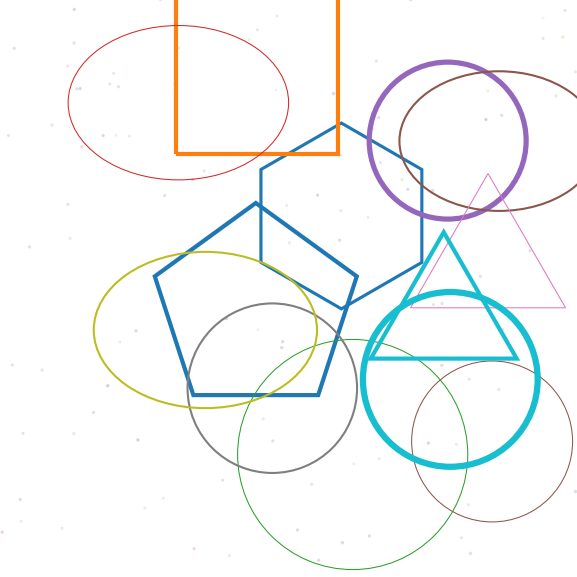[{"shape": "hexagon", "thickness": 1.5, "radius": 0.8, "center": [0.591, 0.625]}, {"shape": "pentagon", "thickness": 2, "radius": 0.92, "center": [0.443, 0.464]}, {"shape": "square", "thickness": 2, "radius": 0.7, "center": [0.445, 0.873]}, {"shape": "circle", "thickness": 0.5, "radius": 1.0, "center": [0.611, 0.212]}, {"shape": "oval", "thickness": 0.5, "radius": 0.95, "center": [0.309, 0.821]}, {"shape": "circle", "thickness": 2.5, "radius": 0.68, "center": [0.775, 0.756]}, {"shape": "circle", "thickness": 0.5, "radius": 0.7, "center": [0.852, 0.235]}, {"shape": "oval", "thickness": 1, "radius": 0.86, "center": [0.864, 0.755]}, {"shape": "triangle", "thickness": 0.5, "radius": 0.77, "center": [0.845, 0.544]}, {"shape": "circle", "thickness": 1, "radius": 0.73, "center": [0.472, 0.327]}, {"shape": "oval", "thickness": 1, "radius": 0.97, "center": [0.356, 0.428]}, {"shape": "triangle", "thickness": 2, "radius": 0.73, "center": [0.768, 0.451]}, {"shape": "circle", "thickness": 3, "radius": 0.76, "center": [0.78, 0.342]}]